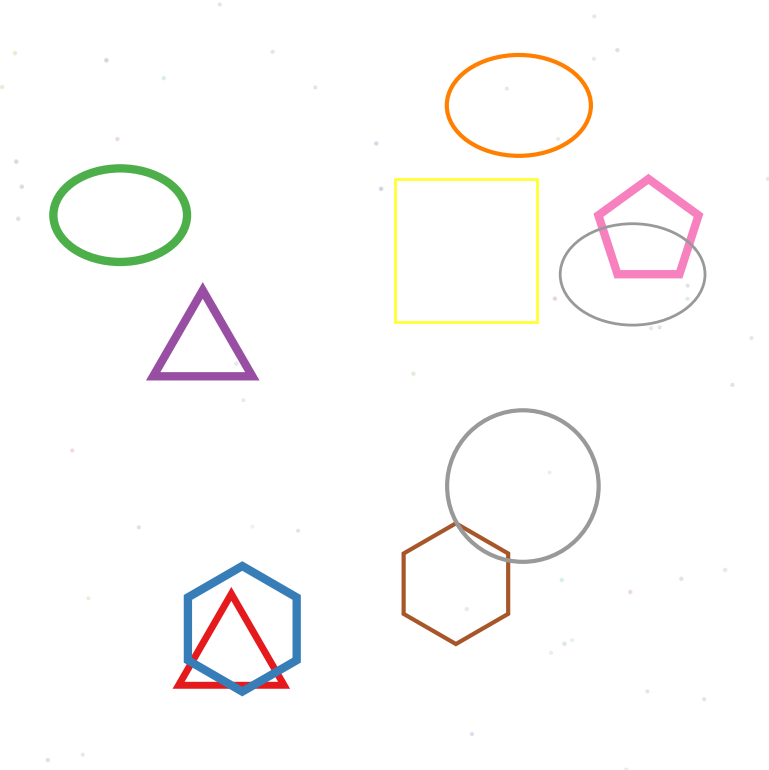[{"shape": "triangle", "thickness": 2.5, "radius": 0.4, "center": [0.3, 0.15]}, {"shape": "hexagon", "thickness": 3, "radius": 0.41, "center": [0.315, 0.183]}, {"shape": "oval", "thickness": 3, "radius": 0.43, "center": [0.156, 0.721]}, {"shape": "triangle", "thickness": 3, "radius": 0.37, "center": [0.263, 0.548]}, {"shape": "oval", "thickness": 1.5, "radius": 0.47, "center": [0.674, 0.863]}, {"shape": "square", "thickness": 1, "radius": 0.46, "center": [0.605, 0.675]}, {"shape": "hexagon", "thickness": 1.5, "radius": 0.39, "center": [0.592, 0.242]}, {"shape": "pentagon", "thickness": 3, "radius": 0.34, "center": [0.842, 0.699]}, {"shape": "circle", "thickness": 1.5, "radius": 0.49, "center": [0.679, 0.369]}, {"shape": "oval", "thickness": 1, "radius": 0.47, "center": [0.822, 0.644]}]